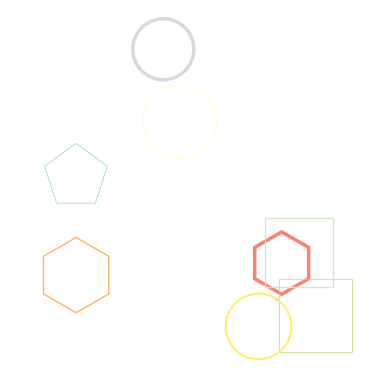[{"shape": "pentagon", "thickness": 0.5, "radius": 0.43, "center": [0.197, 0.542]}, {"shape": "circle", "thickness": 0.5, "radius": 0.48, "center": [0.467, 0.684]}, {"shape": "hexagon", "thickness": 2.5, "radius": 0.4, "center": [0.732, 0.317]}, {"shape": "hexagon", "thickness": 1, "radius": 0.49, "center": [0.198, 0.285]}, {"shape": "square", "thickness": 0.5, "radius": 0.47, "center": [0.82, 0.18]}, {"shape": "circle", "thickness": 2.5, "radius": 0.4, "center": [0.424, 0.872]}, {"shape": "square", "thickness": 1, "radius": 0.45, "center": [0.777, 0.344]}, {"shape": "circle", "thickness": 1.5, "radius": 0.43, "center": [0.671, 0.152]}]